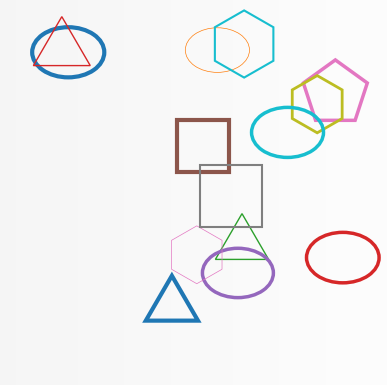[{"shape": "oval", "thickness": 3, "radius": 0.47, "center": [0.176, 0.864]}, {"shape": "triangle", "thickness": 3, "radius": 0.39, "center": [0.444, 0.206]}, {"shape": "oval", "thickness": 0.5, "radius": 0.41, "center": [0.561, 0.87]}, {"shape": "triangle", "thickness": 1, "radius": 0.4, "center": [0.624, 0.366]}, {"shape": "oval", "thickness": 2.5, "radius": 0.47, "center": [0.885, 0.331]}, {"shape": "triangle", "thickness": 1, "radius": 0.42, "center": [0.159, 0.872]}, {"shape": "oval", "thickness": 2.5, "radius": 0.46, "center": [0.614, 0.291]}, {"shape": "square", "thickness": 3, "radius": 0.34, "center": [0.523, 0.62]}, {"shape": "hexagon", "thickness": 0.5, "radius": 0.38, "center": [0.508, 0.338]}, {"shape": "pentagon", "thickness": 2.5, "radius": 0.43, "center": [0.865, 0.758]}, {"shape": "square", "thickness": 1.5, "radius": 0.4, "center": [0.597, 0.491]}, {"shape": "hexagon", "thickness": 2, "radius": 0.37, "center": [0.819, 0.729]}, {"shape": "hexagon", "thickness": 1.5, "radius": 0.44, "center": [0.63, 0.886]}, {"shape": "oval", "thickness": 2.5, "radius": 0.46, "center": [0.742, 0.656]}]